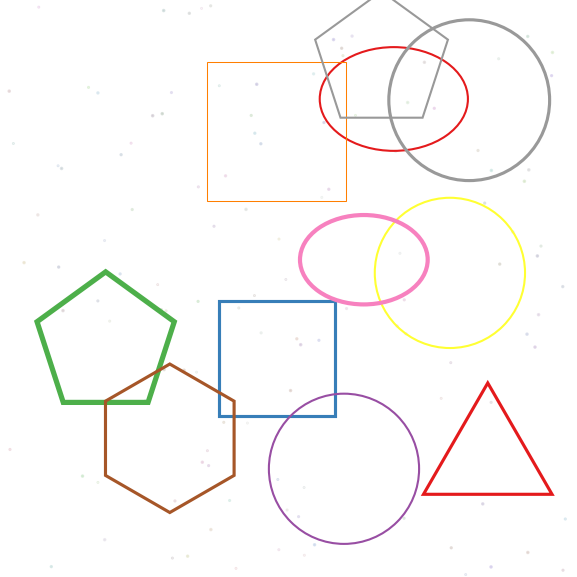[{"shape": "triangle", "thickness": 1.5, "radius": 0.64, "center": [0.845, 0.207]}, {"shape": "oval", "thickness": 1, "radius": 0.64, "center": [0.682, 0.828]}, {"shape": "square", "thickness": 1.5, "radius": 0.5, "center": [0.479, 0.378]}, {"shape": "pentagon", "thickness": 2.5, "radius": 0.62, "center": [0.183, 0.403]}, {"shape": "circle", "thickness": 1, "radius": 0.65, "center": [0.596, 0.187]}, {"shape": "square", "thickness": 0.5, "radius": 0.6, "center": [0.479, 0.772]}, {"shape": "circle", "thickness": 1, "radius": 0.65, "center": [0.779, 0.527]}, {"shape": "hexagon", "thickness": 1.5, "radius": 0.64, "center": [0.294, 0.24]}, {"shape": "oval", "thickness": 2, "radius": 0.55, "center": [0.63, 0.549]}, {"shape": "circle", "thickness": 1.5, "radius": 0.7, "center": [0.813, 0.826]}, {"shape": "pentagon", "thickness": 1, "radius": 0.6, "center": [0.661, 0.893]}]